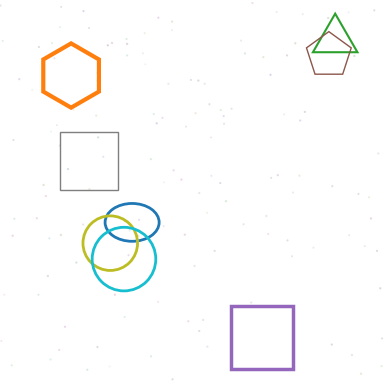[{"shape": "oval", "thickness": 2, "radius": 0.35, "center": [0.343, 0.422]}, {"shape": "hexagon", "thickness": 3, "radius": 0.42, "center": [0.185, 0.804]}, {"shape": "triangle", "thickness": 1.5, "radius": 0.33, "center": [0.871, 0.898]}, {"shape": "square", "thickness": 2.5, "radius": 0.41, "center": [0.68, 0.124]}, {"shape": "pentagon", "thickness": 1, "radius": 0.31, "center": [0.854, 0.857]}, {"shape": "square", "thickness": 1, "radius": 0.38, "center": [0.232, 0.582]}, {"shape": "circle", "thickness": 2, "radius": 0.35, "center": [0.286, 0.368]}, {"shape": "circle", "thickness": 2, "radius": 0.41, "center": [0.322, 0.327]}]